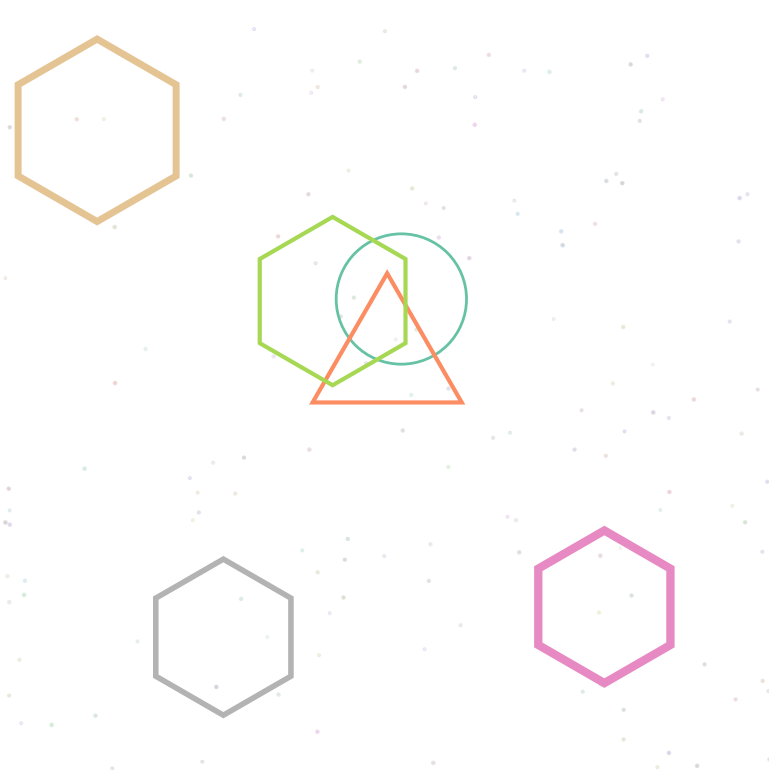[{"shape": "circle", "thickness": 1, "radius": 0.42, "center": [0.521, 0.612]}, {"shape": "triangle", "thickness": 1.5, "radius": 0.56, "center": [0.503, 0.533]}, {"shape": "hexagon", "thickness": 3, "radius": 0.5, "center": [0.785, 0.212]}, {"shape": "hexagon", "thickness": 1.5, "radius": 0.55, "center": [0.432, 0.609]}, {"shape": "hexagon", "thickness": 2.5, "radius": 0.59, "center": [0.126, 0.831]}, {"shape": "hexagon", "thickness": 2, "radius": 0.51, "center": [0.29, 0.173]}]